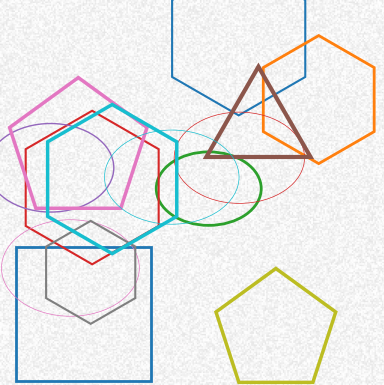[{"shape": "hexagon", "thickness": 1.5, "radius": 1.0, "center": [0.62, 0.9]}, {"shape": "square", "thickness": 2, "radius": 0.87, "center": [0.217, 0.184]}, {"shape": "hexagon", "thickness": 2, "radius": 0.83, "center": [0.828, 0.741]}, {"shape": "oval", "thickness": 2, "radius": 0.68, "center": [0.542, 0.51]}, {"shape": "hexagon", "thickness": 1.5, "radius": 1.0, "center": [0.239, 0.513]}, {"shape": "oval", "thickness": 0.5, "radius": 0.85, "center": [0.622, 0.59]}, {"shape": "oval", "thickness": 1, "radius": 0.82, "center": [0.131, 0.564]}, {"shape": "triangle", "thickness": 3, "radius": 0.78, "center": [0.671, 0.67]}, {"shape": "oval", "thickness": 0.5, "radius": 0.9, "center": [0.183, 0.304]}, {"shape": "pentagon", "thickness": 2.5, "radius": 0.94, "center": [0.203, 0.611]}, {"shape": "hexagon", "thickness": 1.5, "radius": 0.67, "center": [0.236, 0.293]}, {"shape": "pentagon", "thickness": 2.5, "radius": 0.82, "center": [0.717, 0.139]}, {"shape": "hexagon", "thickness": 2.5, "radius": 0.97, "center": [0.291, 0.535]}, {"shape": "oval", "thickness": 0.5, "radius": 0.87, "center": [0.446, 0.54]}]